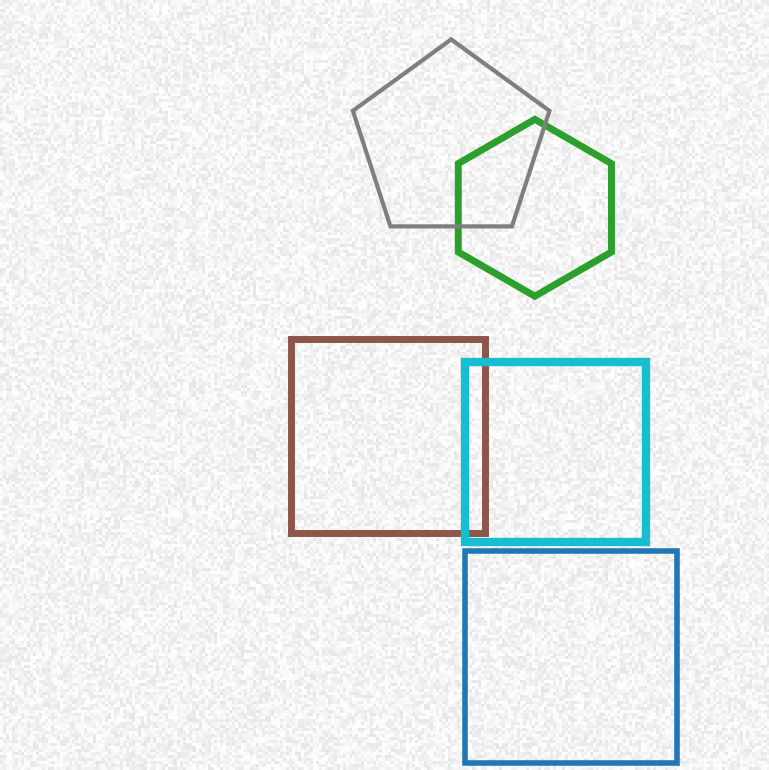[{"shape": "square", "thickness": 2, "radius": 0.69, "center": [0.741, 0.147]}, {"shape": "hexagon", "thickness": 2.5, "radius": 0.57, "center": [0.695, 0.73]}, {"shape": "square", "thickness": 2.5, "radius": 0.63, "center": [0.504, 0.433]}, {"shape": "pentagon", "thickness": 1.5, "radius": 0.67, "center": [0.586, 0.815]}, {"shape": "square", "thickness": 3, "radius": 0.59, "center": [0.721, 0.413]}]